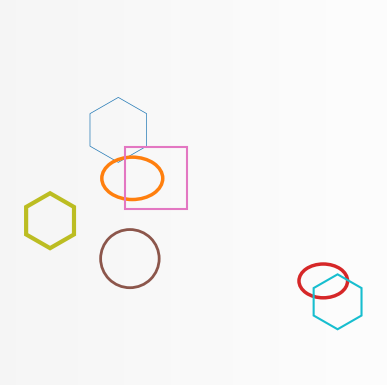[{"shape": "hexagon", "thickness": 0.5, "radius": 0.42, "center": [0.305, 0.663]}, {"shape": "oval", "thickness": 2.5, "radius": 0.39, "center": [0.341, 0.537]}, {"shape": "oval", "thickness": 2.5, "radius": 0.31, "center": [0.834, 0.27]}, {"shape": "circle", "thickness": 2, "radius": 0.38, "center": [0.335, 0.328]}, {"shape": "square", "thickness": 1.5, "radius": 0.4, "center": [0.402, 0.538]}, {"shape": "hexagon", "thickness": 3, "radius": 0.36, "center": [0.129, 0.427]}, {"shape": "hexagon", "thickness": 1.5, "radius": 0.36, "center": [0.871, 0.216]}]